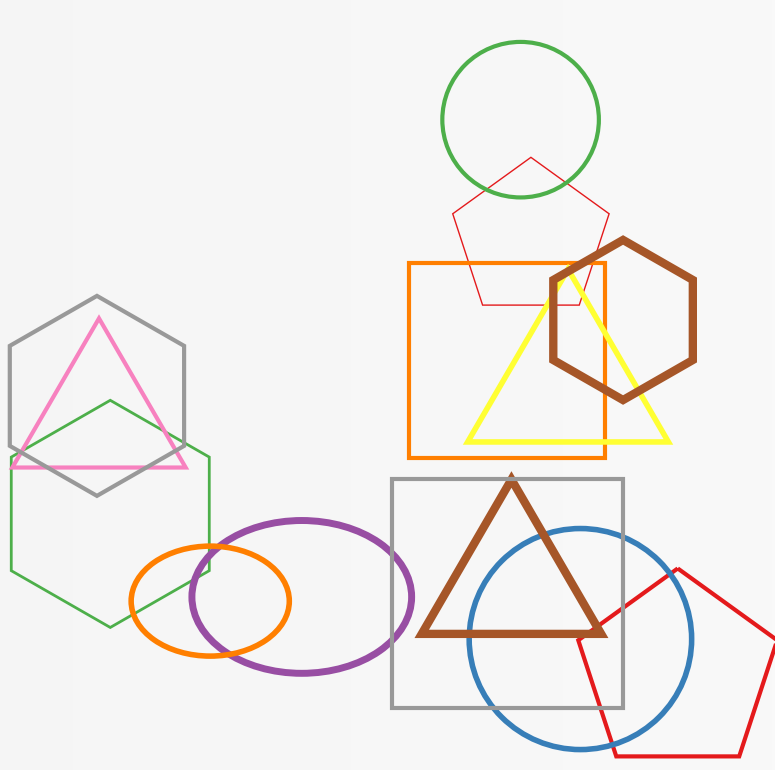[{"shape": "pentagon", "thickness": 1.5, "radius": 0.67, "center": [0.874, 0.127]}, {"shape": "pentagon", "thickness": 0.5, "radius": 0.53, "center": [0.685, 0.69]}, {"shape": "circle", "thickness": 2, "radius": 0.72, "center": [0.749, 0.17]}, {"shape": "circle", "thickness": 1.5, "radius": 0.5, "center": [0.672, 0.845]}, {"shape": "hexagon", "thickness": 1, "radius": 0.74, "center": [0.142, 0.333]}, {"shape": "oval", "thickness": 2.5, "radius": 0.71, "center": [0.389, 0.225]}, {"shape": "square", "thickness": 1.5, "radius": 0.63, "center": [0.654, 0.532]}, {"shape": "oval", "thickness": 2, "radius": 0.51, "center": [0.271, 0.219]}, {"shape": "triangle", "thickness": 2, "radius": 0.75, "center": [0.733, 0.501]}, {"shape": "triangle", "thickness": 3, "radius": 0.67, "center": [0.66, 0.244]}, {"shape": "hexagon", "thickness": 3, "radius": 0.52, "center": [0.804, 0.584]}, {"shape": "triangle", "thickness": 1.5, "radius": 0.65, "center": [0.128, 0.457]}, {"shape": "square", "thickness": 1.5, "radius": 0.75, "center": [0.655, 0.229]}, {"shape": "hexagon", "thickness": 1.5, "radius": 0.65, "center": [0.125, 0.486]}]